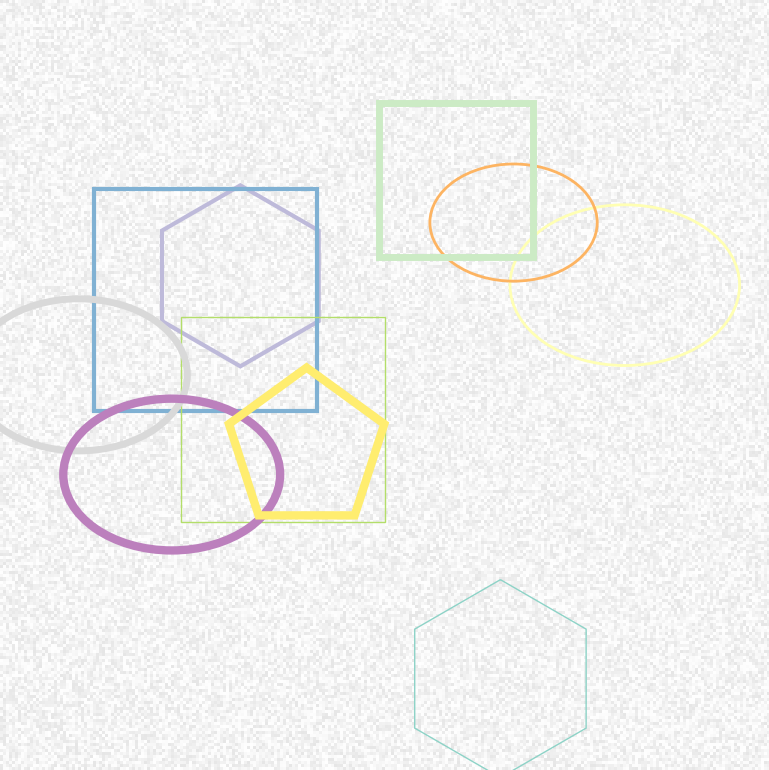[{"shape": "hexagon", "thickness": 0.5, "radius": 0.64, "center": [0.65, 0.119]}, {"shape": "oval", "thickness": 1, "radius": 0.75, "center": [0.811, 0.63]}, {"shape": "hexagon", "thickness": 1.5, "radius": 0.59, "center": [0.312, 0.642]}, {"shape": "square", "thickness": 1.5, "radius": 0.72, "center": [0.267, 0.611]}, {"shape": "oval", "thickness": 1, "radius": 0.54, "center": [0.667, 0.711]}, {"shape": "square", "thickness": 0.5, "radius": 0.66, "center": [0.367, 0.455]}, {"shape": "oval", "thickness": 2.5, "radius": 0.71, "center": [0.102, 0.513]}, {"shape": "oval", "thickness": 3, "radius": 0.7, "center": [0.223, 0.384]}, {"shape": "square", "thickness": 2.5, "radius": 0.5, "center": [0.592, 0.766]}, {"shape": "pentagon", "thickness": 3, "radius": 0.53, "center": [0.398, 0.417]}]